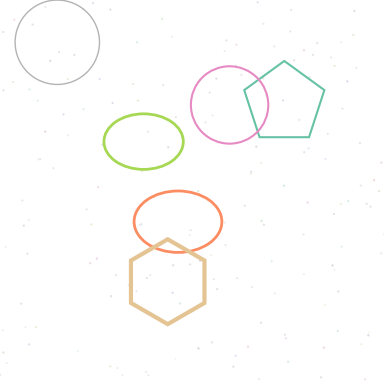[{"shape": "pentagon", "thickness": 1.5, "radius": 0.55, "center": [0.738, 0.732]}, {"shape": "oval", "thickness": 2, "radius": 0.57, "center": [0.462, 0.424]}, {"shape": "circle", "thickness": 1.5, "radius": 0.5, "center": [0.596, 0.727]}, {"shape": "oval", "thickness": 2, "radius": 0.52, "center": [0.373, 0.632]}, {"shape": "hexagon", "thickness": 3, "radius": 0.55, "center": [0.436, 0.268]}, {"shape": "circle", "thickness": 1, "radius": 0.55, "center": [0.149, 0.89]}]